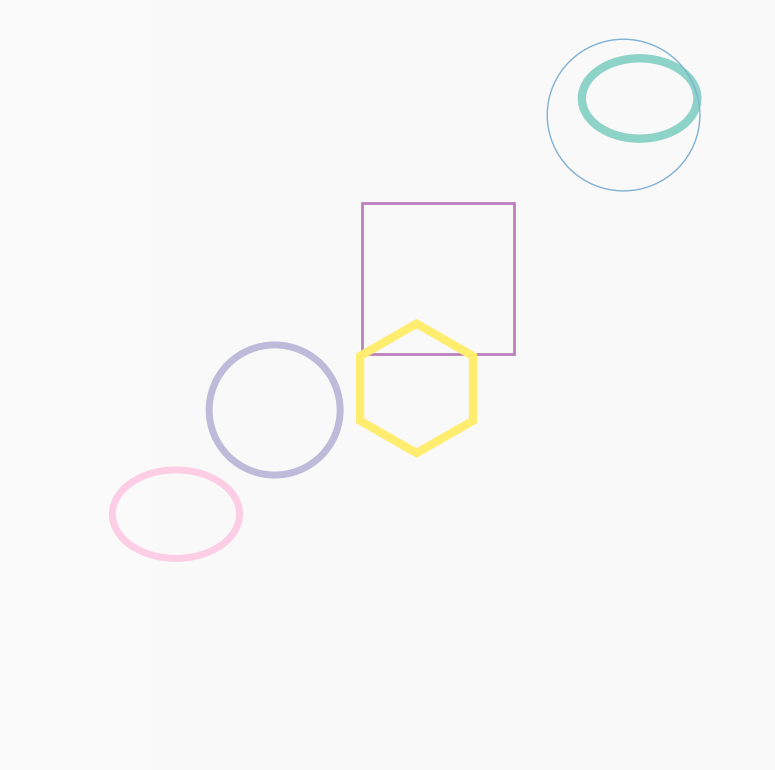[{"shape": "oval", "thickness": 3, "radius": 0.37, "center": [0.825, 0.872]}, {"shape": "circle", "thickness": 2.5, "radius": 0.42, "center": [0.354, 0.468]}, {"shape": "circle", "thickness": 0.5, "radius": 0.49, "center": [0.805, 0.851]}, {"shape": "oval", "thickness": 2.5, "radius": 0.41, "center": [0.227, 0.332]}, {"shape": "square", "thickness": 1, "radius": 0.49, "center": [0.566, 0.638]}, {"shape": "hexagon", "thickness": 3, "radius": 0.42, "center": [0.537, 0.496]}]